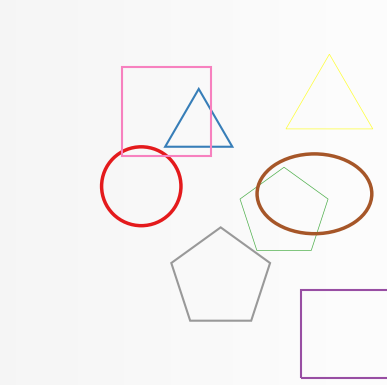[{"shape": "circle", "thickness": 2.5, "radius": 0.51, "center": [0.365, 0.516]}, {"shape": "triangle", "thickness": 1.5, "radius": 0.5, "center": [0.513, 0.669]}, {"shape": "pentagon", "thickness": 0.5, "radius": 0.6, "center": [0.733, 0.446]}, {"shape": "square", "thickness": 1.5, "radius": 0.57, "center": [0.892, 0.133]}, {"shape": "triangle", "thickness": 0.5, "radius": 0.65, "center": [0.85, 0.73]}, {"shape": "oval", "thickness": 2.5, "radius": 0.74, "center": [0.811, 0.497]}, {"shape": "square", "thickness": 1.5, "radius": 0.58, "center": [0.429, 0.711]}, {"shape": "pentagon", "thickness": 1.5, "radius": 0.67, "center": [0.57, 0.275]}]